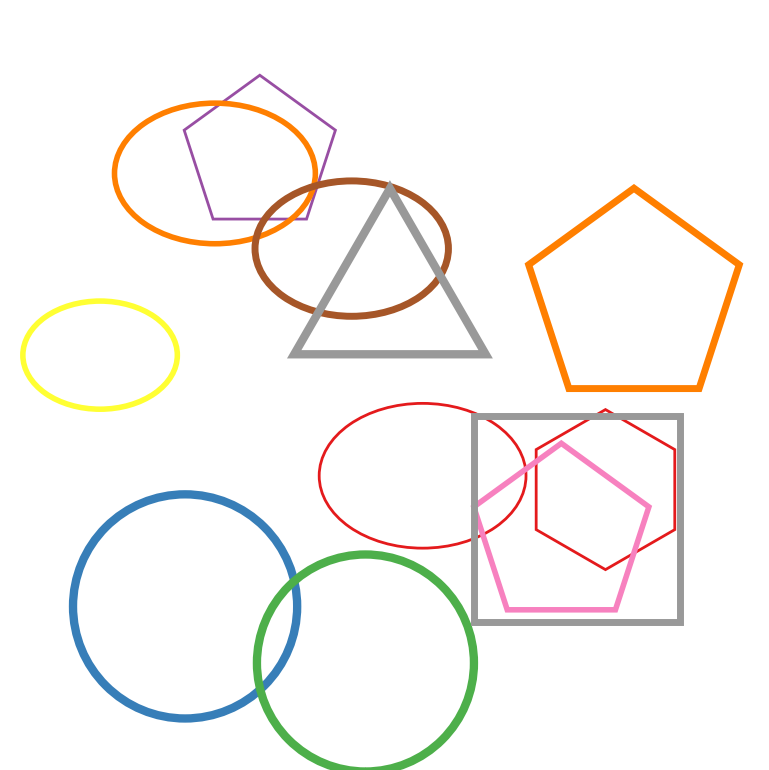[{"shape": "hexagon", "thickness": 1, "radius": 0.52, "center": [0.786, 0.364]}, {"shape": "oval", "thickness": 1, "radius": 0.67, "center": [0.549, 0.382]}, {"shape": "circle", "thickness": 3, "radius": 0.73, "center": [0.24, 0.212]}, {"shape": "circle", "thickness": 3, "radius": 0.7, "center": [0.475, 0.139]}, {"shape": "pentagon", "thickness": 1, "radius": 0.52, "center": [0.337, 0.799]}, {"shape": "oval", "thickness": 2, "radius": 0.65, "center": [0.279, 0.775]}, {"shape": "pentagon", "thickness": 2.5, "radius": 0.72, "center": [0.823, 0.612]}, {"shape": "oval", "thickness": 2, "radius": 0.5, "center": [0.13, 0.539]}, {"shape": "oval", "thickness": 2.5, "radius": 0.63, "center": [0.457, 0.677]}, {"shape": "pentagon", "thickness": 2, "radius": 0.6, "center": [0.729, 0.305]}, {"shape": "square", "thickness": 2.5, "radius": 0.67, "center": [0.749, 0.326]}, {"shape": "triangle", "thickness": 3, "radius": 0.72, "center": [0.506, 0.612]}]